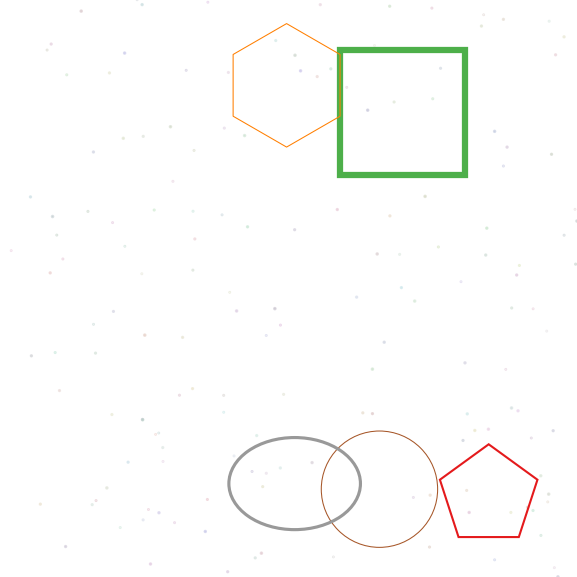[{"shape": "pentagon", "thickness": 1, "radius": 0.44, "center": [0.846, 0.141]}, {"shape": "square", "thickness": 3, "radius": 0.54, "center": [0.697, 0.804]}, {"shape": "hexagon", "thickness": 0.5, "radius": 0.53, "center": [0.496, 0.851]}, {"shape": "circle", "thickness": 0.5, "radius": 0.5, "center": [0.657, 0.152]}, {"shape": "oval", "thickness": 1.5, "radius": 0.57, "center": [0.51, 0.162]}]